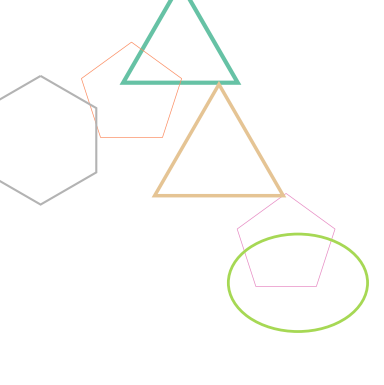[{"shape": "triangle", "thickness": 3, "radius": 0.86, "center": [0.469, 0.871]}, {"shape": "pentagon", "thickness": 0.5, "radius": 0.68, "center": [0.342, 0.754]}, {"shape": "pentagon", "thickness": 0.5, "radius": 0.67, "center": [0.743, 0.364]}, {"shape": "oval", "thickness": 2, "radius": 0.9, "center": [0.774, 0.265]}, {"shape": "triangle", "thickness": 2.5, "radius": 0.96, "center": [0.569, 0.588]}, {"shape": "hexagon", "thickness": 1.5, "radius": 0.84, "center": [0.105, 0.636]}]